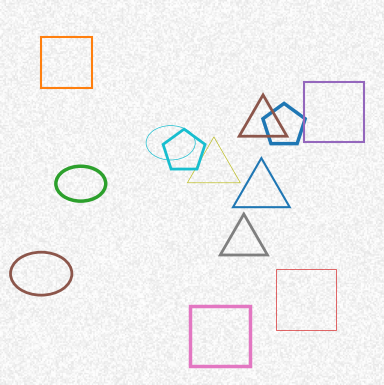[{"shape": "triangle", "thickness": 1.5, "radius": 0.42, "center": [0.679, 0.504]}, {"shape": "pentagon", "thickness": 2.5, "radius": 0.29, "center": [0.738, 0.674]}, {"shape": "square", "thickness": 1.5, "radius": 0.33, "center": [0.173, 0.837]}, {"shape": "oval", "thickness": 2.5, "radius": 0.32, "center": [0.21, 0.523]}, {"shape": "square", "thickness": 0.5, "radius": 0.39, "center": [0.794, 0.222]}, {"shape": "square", "thickness": 1.5, "radius": 0.39, "center": [0.868, 0.71]}, {"shape": "triangle", "thickness": 2, "radius": 0.36, "center": [0.683, 0.682]}, {"shape": "oval", "thickness": 2, "radius": 0.4, "center": [0.107, 0.289]}, {"shape": "square", "thickness": 2.5, "radius": 0.39, "center": [0.571, 0.127]}, {"shape": "triangle", "thickness": 2, "radius": 0.35, "center": [0.633, 0.373]}, {"shape": "triangle", "thickness": 0.5, "radius": 0.4, "center": [0.556, 0.565]}, {"shape": "pentagon", "thickness": 2, "radius": 0.29, "center": [0.478, 0.607]}, {"shape": "oval", "thickness": 0.5, "radius": 0.32, "center": [0.443, 0.629]}]